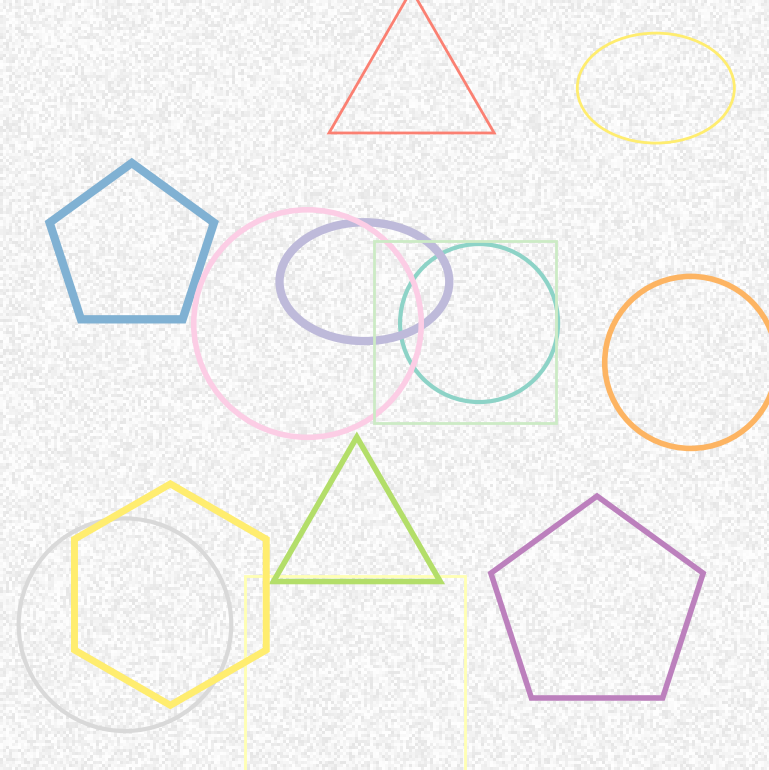[{"shape": "circle", "thickness": 1.5, "radius": 0.51, "center": [0.622, 0.58]}, {"shape": "square", "thickness": 1, "radius": 0.71, "center": [0.461, 0.109]}, {"shape": "oval", "thickness": 3, "radius": 0.55, "center": [0.473, 0.634]}, {"shape": "triangle", "thickness": 1, "radius": 0.62, "center": [0.535, 0.889]}, {"shape": "pentagon", "thickness": 3, "radius": 0.56, "center": [0.171, 0.676]}, {"shape": "circle", "thickness": 2, "radius": 0.56, "center": [0.897, 0.529]}, {"shape": "triangle", "thickness": 2, "radius": 0.63, "center": [0.463, 0.307]}, {"shape": "circle", "thickness": 2, "radius": 0.74, "center": [0.399, 0.58]}, {"shape": "circle", "thickness": 1.5, "radius": 0.69, "center": [0.162, 0.189]}, {"shape": "pentagon", "thickness": 2, "radius": 0.72, "center": [0.775, 0.211]}, {"shape": "square", "thickness": 1, "radius": 0.59, "center": [0.604, 0.569]}, {"shape": "oval", "thickness": 1, "radius": 0.51, "center": [0.852, 0.886]}, {"shape": "hexagon", "thickness": 2.5, "radius": 0.72, "center": [0.221, 0.228]}]